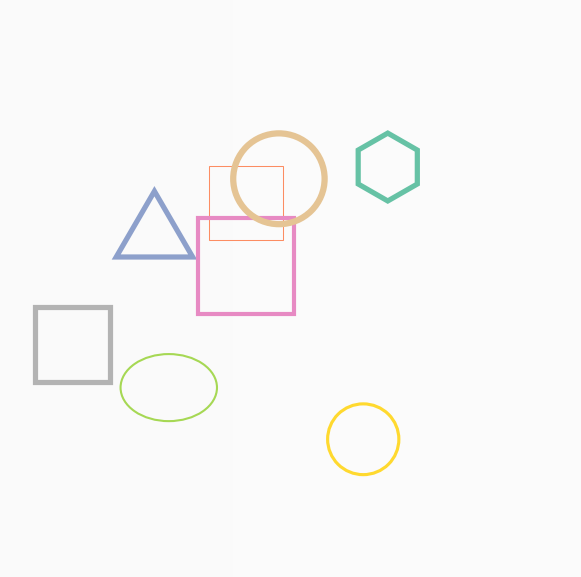[{"shape": "hexagon", "thickness": 2.5, "radius": 0.29, "center": [0.667, 0.71]}, {"shape": "square", "thickness": 0.5, "radius": 0.32, "center": [0.423, 0.648]}, {"shape": "triangle", "thickness": 2.5, "radius": 0.38, "center": [0.266, 0.592]}, {"shape": "square", "thickness": 2, "radius": 0.41, "center": [0.423, 0.539]}, {"shape": "oval", "thickness": 1, "radius": 0.41, "center": [0.29, 0.328]}, {"shape": "circle", "thickness": 1.5, "radius": 0.31, "center": [0.625, 0.239]}, {"shape": "circle", "thickness": 3, "radius": 0.39, "center": [0.48, 0.69]}, {"shape": "square", "thickness": 2.5, "radius": 0.32, "center": [0.125, 0.402]}]